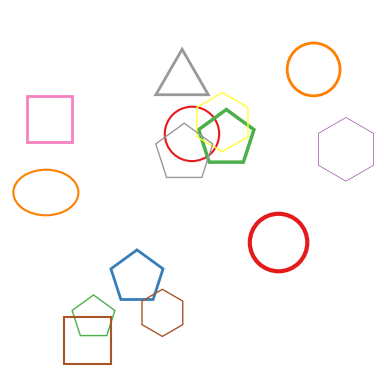[{"shape": "circle", "thickness": 1.5, "radius": 0.35, "center": [0.499, 0.652]}, {"shape": "circle", "thickness": 3, "radius": 0.37, "center": [0.724, 0.37]}, {"shape": "pentagon", "thickness": 2, "radius": 0.36, "center": [0.356, 0.28]}, {"shape": "pentagon", "thickness": 2.5, "radius": 0.38, "center": [0.588, 0.64]}, {"shape": "pentagon", "thickness": 1, "radius": 0.29, "center": [0.243, 0.176]}, {"shape": "hexagon", "thickness": 0.5, "radius": 0.41, "center": [0.899, 0.612]}, {"shape": "circle", "thickness": 2, "radius": 0.34, "center": [0.815, 0.82]}, {"shape": "oval", "thickness": 1.5, "radius": 0.42, "center": [0.119, 0.5]}, {"shape": "hexagon", "thickness": 1, "radius": 0.38, "center": [0.578, 0.683]}, {"shape": "hexagon", "thickness": 1, "radius": 0.31, "center": [0.422, 0.187]}, {"shape": "square", "thickness": 1.5, "radius": 0.31, "center": [0.228, 0.116]}, {"shape": "square", "thickness": 2, "radius": 0.3, "center": [0.128, 0.69]}, {"shape": "pentagon", "thickness": 1, "radius": 0.39, "center": [0.479, 0.602]}, {"shape": "triangle", "thickness": 2, "radius": 0.39, "center": [0.473, 0.793]}]